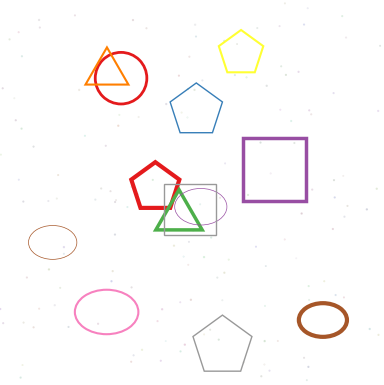[{"shape": "circle", "thickness": 2, "radius": 0.34, "center": [0.314, 0.797]}, {"shape": "pentagon", "thickness": 3, "radius": 0.33, "center": [0.403, 0.513]}, {"shape": "pentagon", "thickness": 1, "radius": 0.36, "center": [0.51, 0.713]}, {"shape": "triangle", "thickness": 2.5, "radius": 0.35, "center": [0.465, 0.438]}, {"shape": "oval", "thickness": 0.5, "radius": 0.34, "center": [0.522, 0.463]}, {"shape": "square", "thickness": 2.5, "radius": 0.41, "center": [0.712, 0.56]}, {"shape": "triangle", "thickness": 1.5, "radius": 0.32, "center": [0.278, 0.813]}, {"shape": "pentagon", "thickness": 1.5, "radius": 0.3, "center": [0.626, 0.861]}, {"shape": "oval", "thickness": 3, "radius": 0.31, "center": [0.839, 0.169]}, {"shape": "oval", "thickness": 0.5, "radius": 0.31, "center": [0.137, 0.37]}, {"shape": "oval", "thickness": 1.5, "radius": 0.41, "center": [0.277, 0.19]}, {"shape": "pentagon", "thickness": 1, "radius": 0.4, "center": [0.578, 0.101]}, {"shape": "square", "thickness": 1, "radius": 0.33, "center": [0.494, 0.455]}]